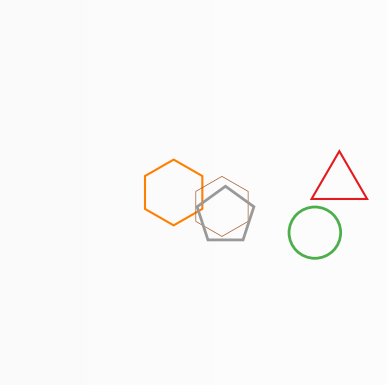[{"shape": "triangle", "thickness": 1.5, "radius": 0.41, "center": [0.876, 0.525]}, {"shape": "circle", "thickness": 2, "radius": 0.33, "center": [0.813, 0.396]}, {"shape": "hexagon", "thickness": 1.5, "radius": 0.43, "center": [0.448, 0.5]}, {"shape": "hexagon", "thickness": 0.5, "radius": 0.39, "center": [0.573, 0.464]}, {"shape": "pentagon", "thickness": 2, "radius": 0.39, "center": [0.582, 0.439]}]